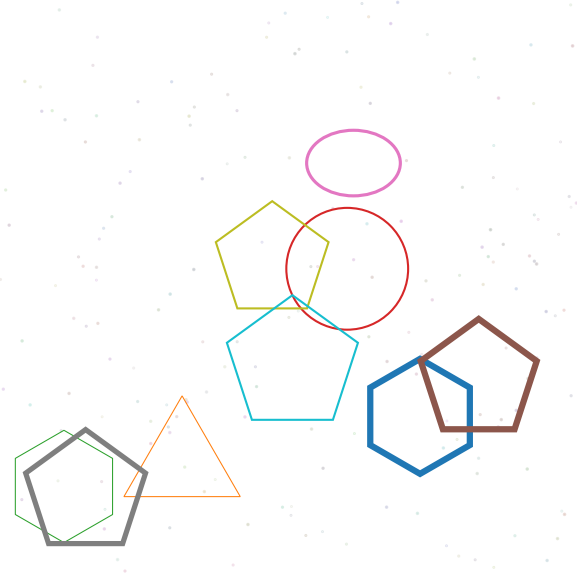[{"shape": "hexagon", "thickness": 3, "radius": 0.5, "center": [0.727, 0.278]}, {"shape": "triangle", "thickness": 0.5, "radius": 0.58, "center": [0.315, 0.197]}, {"shape": "hexagon", "thickness": 0.5, "radius": 0.49, "center": [0.111, 0.157]}, {"shape": "circle", "thickness": 1, "radius": 0.53, "center": [0.601, 0.534]}, {"shape": "pentagon", "thickness": 3, "radius": 0.53, "center": [0.829, 0.341]}, {"shape": "oval", "thickness": 1.5, "radius": 0.41, "center": [0.612, 0.717]}, {"shape": "pentagon", "thickness": 2.5, "radius": 0.55, "center": [0.148, 0.146]}, {"shape": "pentagon", "thickness": 1, "radius": 0.51, "center": [0.471, 0.548]}, {"shape": "pentagon", "thickness": 1, "radius": 0.6, "center": [0.506, 0.369]}]